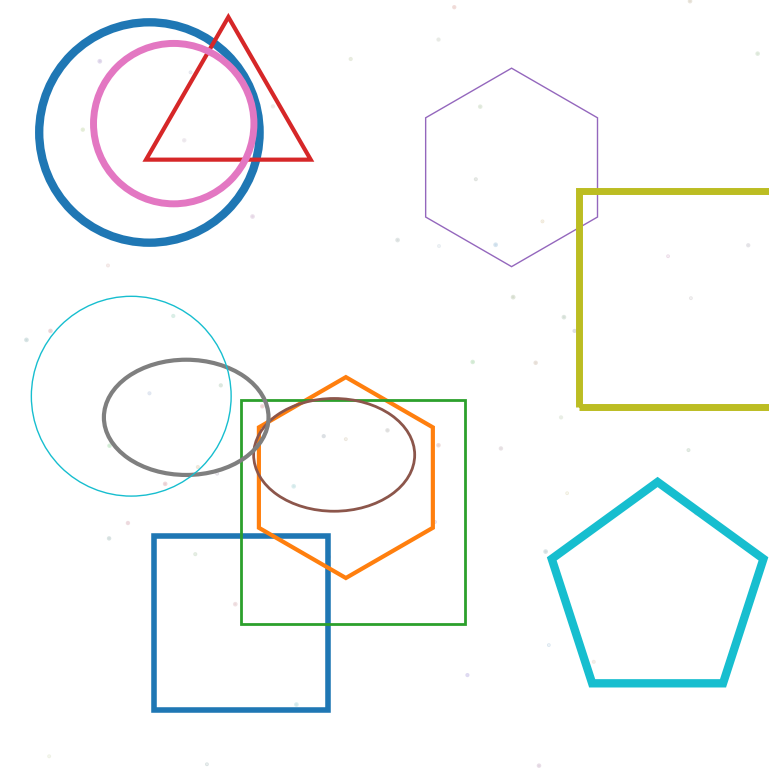[{"shape": "square", "thickness": 2, "radius": 0.56, "center": [0.313, 0.191]}, {"shape": "circle", "thickness": 3, "radius": 0.72, "center": [0.194, 0.828]}, {"shape": "hexagon", "thickness": 1.5, "radius": 0.65, "center": [0.449, 0.38]}, {"shape": "square", "thickness": 1, "radius": 0.73, "center": [0.458, 0.335]}, {"shape": "triangle", "thickness": 1.5, "radius": 0.62, "center": [0.297, 0.854]}, {"shape": "hexagon", "thickness": 0.5, "radius": 0.64, "center": [0.664, 0.783]}, {"shape": "oval", "thickness": 1, "radius": 0.52, "center": [0.434, 0.409]}, {"shape": "circle", "thickness": 2.5, "radius": 0.52, "center": [0.226, 0.839]}, {"shape": "oval", "thickness": 1.5, "radius": 0.53, "center": [0.242, 0.458]}, {"shape": "square", "thickness": 2.5, "radius": 0.7, "center": [0.893, 0.612]}, {"shape": "circle", "thickness": 0.5, "radius": 0.65, "center": [0.17, 0.485]}, {"shape": "pentagon", "thickness": 3, "radius": 0.72, "center": [0.854, 0.23]}]